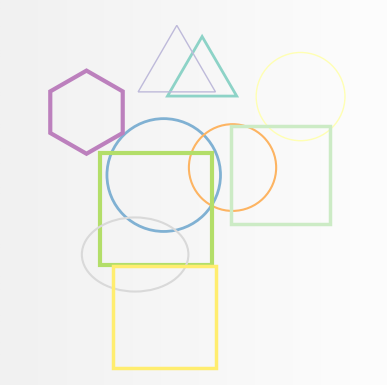[{"shape": "triangle", "thickness": 2, "radius": 0.52, "center": [0.522, 0.802]}, {"shape": "circle", "thickness": 1, "radius": 0.57, "center": [0.776, 0.749]}, {"shape": "triangle", "thickness": 1, "radius": 0.58, "center": [0.456, 0.819]}, {"shape": "circle", "thickness": 2, "radius": 0.73, "center": [0.423, 0.545]}, {"shape": "circle", "thickness": 1.5, "radius": 0.56, "center": [0.6, 0.565]}, {"shape": "square", "thickness": 3, "radius": 0.72, "center": [0.403, 0.457]}, {"shape": "oval", "thickness": 1.5, "radius": 0.69, "center": [0.349, 0.339]}, {"shape": "hexagon", "thickness": 3, "radius": 0.54, "center": [0.223, 0.709]}, {"shape": "square", "thickness": 2.5, "radius": 0.64, "center": [0.723, 0.545]}, {"shape": "square", "thickness": 2.5, "radius": 0.66, "center": [0.424, 0.177]}]